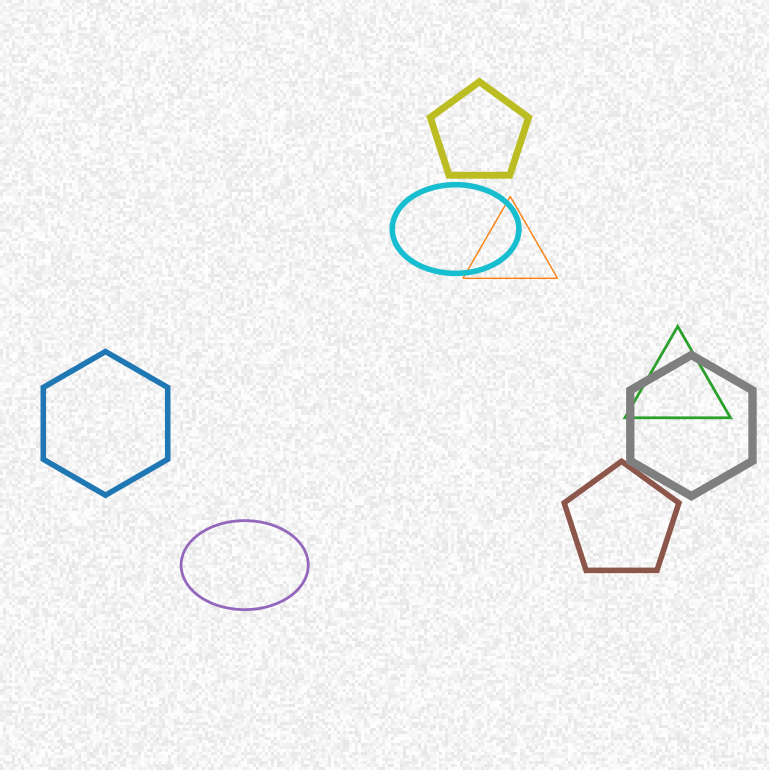[{"shape": "hexagon", "thickness": 2, "radius": 0.47, "center": [0.137, 0.45]}, {"shape": "triangle", "thickness": 0.5, "radius": 0.35, "center": [0.663, 0.674]}, {"shape": "triangle", "thickness": 1, "radius": 0.4, "center": [0.88, 0.497]}, {"shape": "oval", "thickness": 1, "radius": 0.41, "center": [0.318, 0.266]}, {"shape": "pentagon", "thickness": 2, "radius": 0.39, "center": [0.807, 0.323]}, {"shape": "hexagon", "thickness": 3, "radius": 0.46, "center": [0.898, 0.447]}, {"shape": "pentagon", "thickness": 2.5, "radius": 0.34, "center": [0.623, 0.827]}, {"shape": "oval", "thickness": 2, "radius": 0.41, "center": [0.592, 0.703]}]